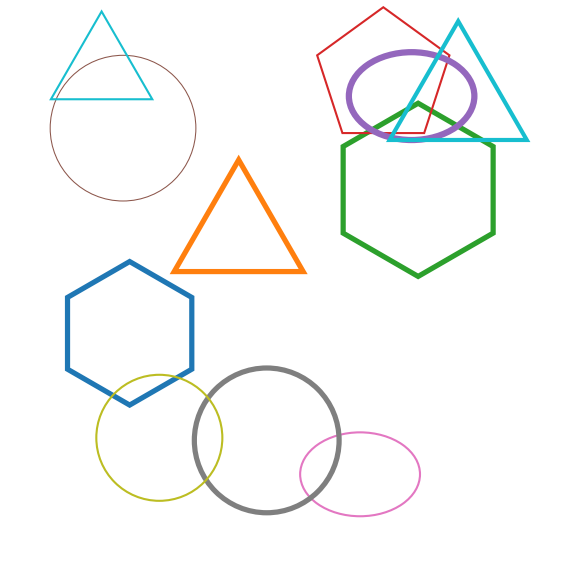[{"shape": "hexagon", "thickness": 2.5, "radius": 0.62, "center": [0.225, 0.422]}, {"shape": "triangle", "thickness": 2.5, "radius": 0.64, "center": [0.413, 0.593]}, {"shape": "hexagon", "thickness": 2.5, "radius": 0.75, "center": [0.724, 0.67]}, {"shape": "pentagon", "thickness": 1, "radius": 0.6, "center": [0.664, 0.866]}, {"shape": "oval", "thickness": 3, "radius": 0.54, "center": [0.713, 0.833]}, {"shape": "circle", "thickness": 0.5, "radius": 0.63, "center": [0.213, 0.777]}, {"shape": "oval", "thickness": 1, "radius": 0.52, "center": [0.624, 0.178]}, {"shape": "circle", "thickness": 2.5, "radius": 0.63, "center": [0.462, 0.237]}, {"shape": "circle", "thickness": 1, "radius": 0.55, "center": [0.276, 0.241]}, {"shape": "triangle", "thickness": 2, "radius": 0.69, "center": [0.793, 0.825]}, {"shape": "triangle", "thickness": 1, "radius": 0.51, "center": [0.176, 0.878]}]